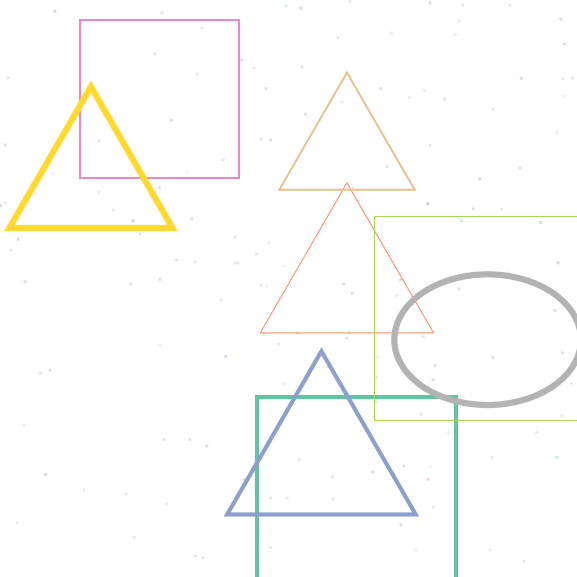[{"shape": "square", "thickness": 2, "radius": 0.86, "center": [0.617, 0.139]}, {"shape": "triangle", "thickness": 0.5, "radius": 0.87, "center": [0.601, 0.509]}, {"shape": "triangle", "thickness": 2, "radius": 0.94, "center": [0.557, 0.203]}, {"shape": "square", "thickness": 1, "radius": 0.69, "center": [0.277, 0.828]}, {"shape": "square", "thickness": 0.5, "radius": 0.88, "center": [0.825, 0.448]}, {"shape": "triangle", "thickness": 3, "radius": 0.82, "center": [0.157, 0.686]}, {"shape": "triangle", "thickness": 1, "radius": 0.68, "center": [0.601, 0.738]}, {"shape": "oval", "thickness": 3, "radius": 0.81, "center": [0.844, 0.411]}]